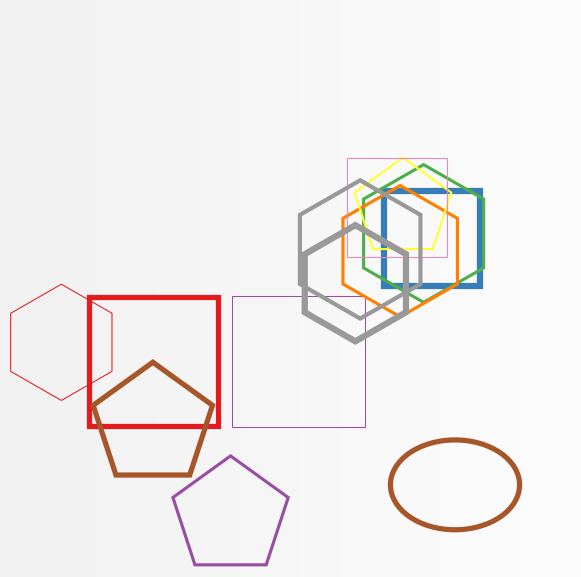[{"shape": "hexagon", "thickness": 0.5, "radius": 0.5, "center": [0.106, 0.406]}, {"shape": "square", "thickness": 2.5, "radius": 0.56, "center": [0.264, 0.374]}, {"shape": "square", "thickness": 3, "radius": 0.41, "center": [0.744, 0.587]}, {"shape": "hexagon", "thickness": 1.5, "radius": 0.6, "center": [0.729, 0.595]}, {"shape": "pentagon", "thickness": 1.5, "radius": 0.52, "center": [0.397, 0.105]}, {"shape": "square", "thickness": 0.5, "radius": 0.57, "center": [0.514, 0.373]}, {"shape": "hexagon", "thickness": 1.5, "radius": 0.57, "center": [0.689, 0.564]}, {"shape": "pentagon", "thickness": 1, "radius": 0.44, "center": [0.693, 0.639]}, {"shape": "oval", "thickness": 2.5, "radius": 0.56, "center": [0.783, 0.16]}, {"shape": "pentagon", "thickness": 2.5, "radius": 0.54, "center": [0.263, 0.264]}, {"shape": "square", "thickness": 0.5, "radius": 0.43, "center": [0.683, 0.64]}, {"shape": "hexagon", "thickness": 2, "radius": 0.6, "center": [0.62, 0.567]}, {"shape": "hexagon", "thickness": 3, "radius": 0.5, "center": [0.611, 0.509]}]